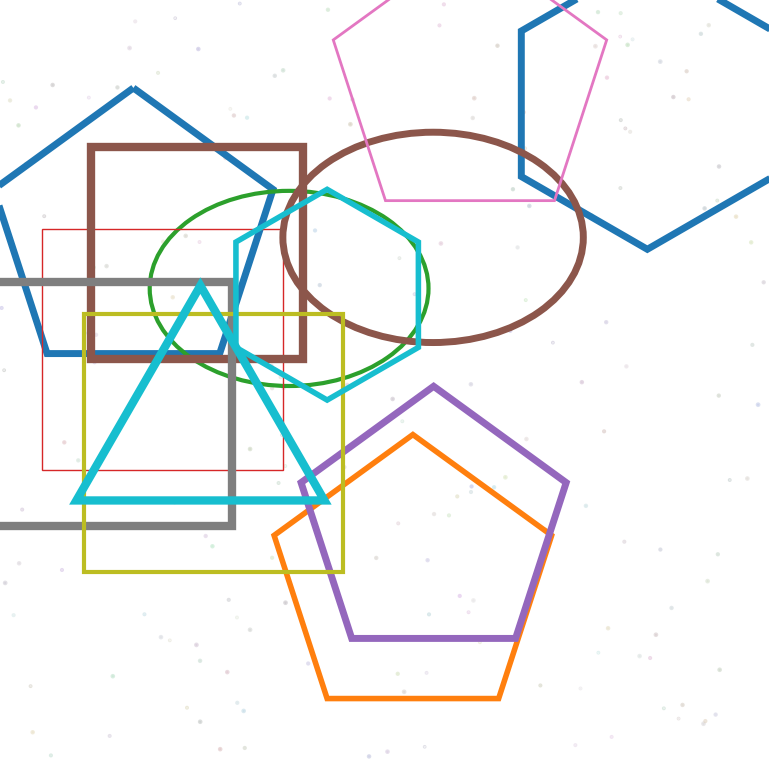[{"shape": "pentagon", "thickness": 2.5, "radius": 0.95, "center": [0.173, 0.695]}, {"shape": "hexagon", "thickness": 2.5, "radius": 0.94, "center": [0.841, 0.865]}, {"shape": "pentagon", "thickness": 2, "radius": 0.95, "center": [0.536, 0.246]}, {"shape": "oval", "thickness": 1.5, "radius": 0.91, "center": [0.375, 0.625]}, {"shape": "square", "thickness": 0.5, "radius": 0.78, "center": [0.211, 0.547]}, {"shape": "pentagon", "thickness": 2.5, "radius": 0.91, "center": [0.563, 0.317]}, {"shape": "square", "thickness": 3, "radius": 0.69, "center": [0.256, 0.672]}, {"shape": "oval", "thickness": 2.5, "radius": 0.98, "center": [0.562, 0.692]}, {"shape": "pentagon", "thickness": 1, "radius": 0.93, "center": [0.61, 0.89]}, {"shape": "square", "thickness": 3, "radius": 0.79, "center": [0.142, 0.475]}, {"shape": "square", "thickness": 1.5, "radius": 0.84, "center": [0.277, 0.425]}, {"shape": "triangle", "thickness": 3, "radius": 0.93, "center": [0.26, 0.443]}, {"shape": "hexagon", "thickness": 2, "radius": 0.68, "center": [0.425, 0.617]}]